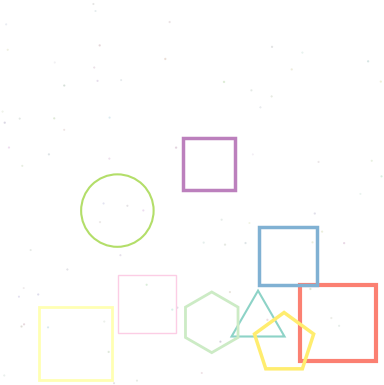[{"shape": "triangle", "thickness": 1.5, "radius": 0.4, "center": [0.67, 0.166]}, {"shape": "square", "thickness": 2, "radius": 0.47, "center": [0.195, 0.108]}, {"shape": "square", "thickness": 3, "radius": 0.49, "center": [0.879, 0.16]}, {"shape": "square", "thickness": 2.5, "radius": 0.38, "center": [0.747, 0.335]}, {"shape": "circle", "thickness": 1.5, "radius": 0.47, "center": [0.305, 0.453]}, {"shape": "square", "thickness": 1, "radius": 0.38, "center": [0.382, 0.21]}, {"shape": "square", "thickness": 2.5, "radius": 0.34, "center": [0.542, 0.574]}, {"shape": "hexagon", "thickness": 2, "radius": 0.39, "center": [0.55, 0.163]}, {"shape": "pentagon", "thickness": 2.5, "radius": 0.4, "center": [0.738, 0.107]}]